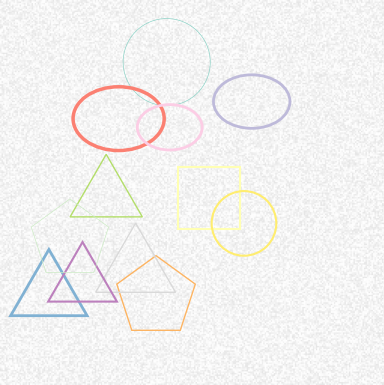[{"shape": "circle", "thickness": 0.5, "radius": 0.57, "center": [0.433, 0.839]}, {"shape": "square", "thickness": 1.5, "radius": 0.4, "center": [0.544, 0.486]}, {"shape": "oval", "thickness": 2, "radius": 0.5, "center": [0.654, 0.736]}, {"shape": "oval", "thickness": 2.5, "radius": 0.59, "center": [0.308, 0.692]}, {"shape": "triangle", "thickness": 2, "radius": 0.57, "center": [0.127, 0.237]}, {"shape": "pentagon", "thickness": 1, "radius": 0.54, "center": [0.405, 0.229]}, {"shape": "triangle", "thickness": 1, "radius": 0.54, "center": [0.276, 0.491]}, {"shape": "oval", "thickness": 2, "radius": 0.42, "center": [0.441, 0.669]}, {"shape": "triangle", "thickness": 1, "radius": 0.6, "center": [0.352, 0.301]}, {"shape": "triangle", "thickness": 1.5, "radius": 0.52, "center": [0.214, 0.268]}, {"shape": "pentagon", "thickness": 0.5, "radius": 0.53, "center": [0.182, 0.378]}, {"shape": "circle", "thickness": 1.5, "radius": 0.42, "center": [0.634, 0.42]}]